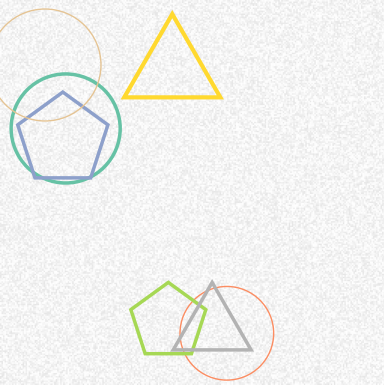[{"shape": "circle", "thickness": 2.5, "radius": 0.71, "center": [0.171, 0.666]}, {"shape": "circle", "thickness": 1, "radius": 0.61, "center": [0.589, 0.134]}, {"shape": "pentagon", "thickness": 2.5, "radius": 0.62, "center": [0.163, 0.638]}, {"shape": "pentagon", "thickness": 2.5, "radius": 0.51, "center": [0.437, 0.164]}, {"shape": "triangle", "thickness": 3, "radius": 0.72, "center": [0.447, 0.819]}, {"shape": "circle", "thickness": 1, "radius": 0.73, "center": [0.117, 0.831]}, {"shape": "triangle", "thickness": 2.5, "radius": 0.58, "center": [0.551, 0.15]}]